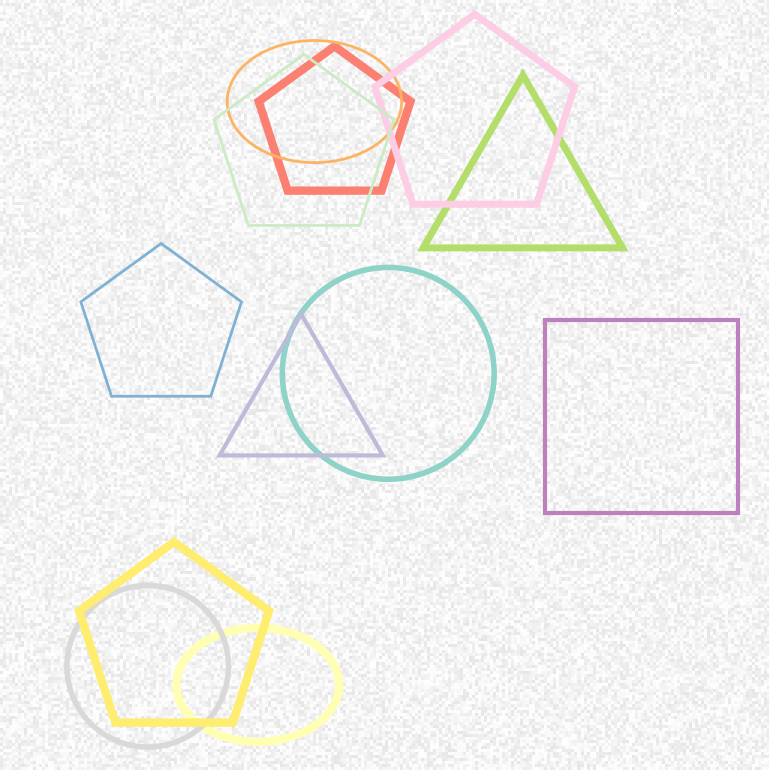[{"shape": "circle", "thickness": 2, "radius": 0.69, "center": [0.504, 0.515]}, {"shape": "oval", "thickness": 3, "radius": 0.53, "center": [0.335, 0.111]}, {"shape": "triangle", "thickness": 1.5, "radius": 0.61, "center": [0.391, 0.47]}, {"shape": "pentagon", "thickness": 3, "radius": 0.52, "center": [0.435, 0.836]}, {"shape": "pentagon", "thickness": 1, "radius": 0.55, "center": [0.209, 0.574]}, {"shape": "oval", "thickness": 1, "radius": 0.57, "center": [0.408, 0.868]}, {"shape": "triangle", "thickness": 2.5, "radius": 0.75, "center": [0.679, 0.753]}, {"shape": "pentagon", "thickness": 2.5, "radius": 0.68, "center": [0.617, 0.845]}, {"shape": "circle", "thickness": 2, "radius": 0.52, "center": [0.192, 0.135]}, {"shape": "square", "thickness": 1.5, "radius": 0.63, "center": [0.833, 0.459]}, {"shape": "pentagon", "thickness": 1, "radius": 0.61, "center": [0.395, 0.807]}, {"shape": "pentagon", "thickness": 3, "radius": 0.65, "center": [0.226, 0.166]}]